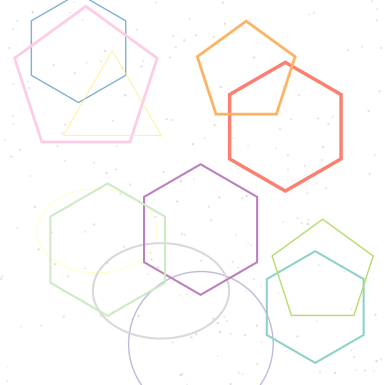[{"shape": "hexagon", "thickness": 1.5, "radius": 0.73, "center": [0.819, 0.203]}, {"shape": "oval", "thickness": 0.5, "radius": 0.78, "center": [0.251, 0.4]}, {"shape": "circle", "thickness": 1, "radius": 0.94, "center": [0.522, 0.107]}, {"shape": "hexagon", "thickness": 2.5, "radius": 0.84, "center": [0.741, 0.671]}, {"shape": "hexagon", "thickness": 1, "radius": 0.71, "center": [0.204, 0.875]}, {"shape": "pentagon", "thickness": 2, "radius": 0.67, "center": [0.639, 0.812]}, {"shape": "pentagon", "thickness": 1, "radius": 0.69, "center": [0.838, 0.292]}, {"shape": "pentagon", "thickness": 2, "radius": 0.97, "center": [0.223, 0.789]}, {"shape": "oval", "thickness": 1.5, "radius": 0.89, "center": [0.418, 0.245]}, {"shape": "hexagon", "thickness": 1.5, "radius": 0.85, "center": [0.521, 0.404]}, {"shape": "hexagon", "thickness": 1.5, "radius": 0.86, "center": [0.28, 0.352]}, {"shape": "triangle", "thickness": 0.5, "radius": 0.73, "center": [0.292, 0.722]}]